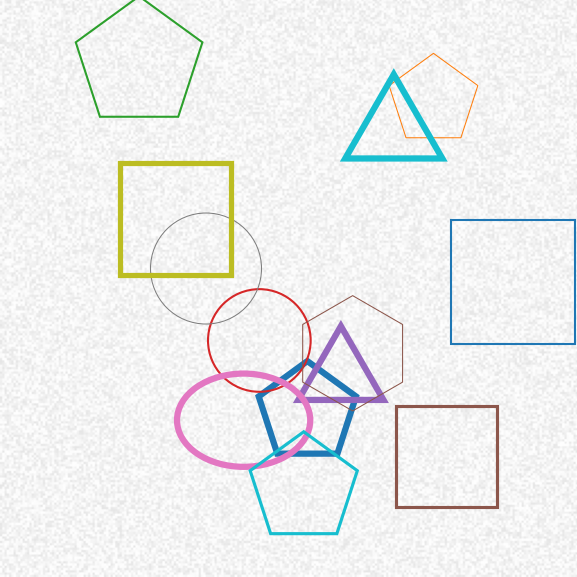[{"shape": "square", "thickness": 1, "radius": 0.54, "center": [0.888, 0.511]}, {"shape": "pentagon", "thickness": 3, "radius": 0.44, "center": [0.532, 0.285]}, {"shape": "pentagon", "thickness": 0.5, "radius": 0.4, "center": [0.751, 0.826]}, {"shape": "pentagon", "thickness": 1, "radius": 0.58, "center": [0.241, 0.89]}, {"shape": "circle", "thickness": 1, "radius": 0.44, "center": [0.449, 0.41]}, {"shape": "triangle", "thickness": 3, "radius": 0.43, "center": [0.59, 0.349]}, {"shape": "hexagon", "thickness": 0.5, "radius": 0.5, "center": [0.611, 0.387]}, {"shape": "square", "thickness": 1.5, "radius": 0.44, "center": [0.772, 0.208]}, {"shape": "oval", "thickness": 3, "radius": 0.58, "center": [0.422, 0.272]}, {"shape": "circle", "thickness": 0.5, "radius": 0.48, "center": [0.357, 0.534]}, {"shape": "square", "thickness": 2.5, "radius": 0.48, "center": [0.304, 0.62]}, {"shape": "triangle", "thickness": 3, "radius": 0.49, "center": [0.682, 0.773]}, {"shape": "pentagon", "thickness": 1.5, "radius": 0.49, "center": [0.526, 0.154]}]